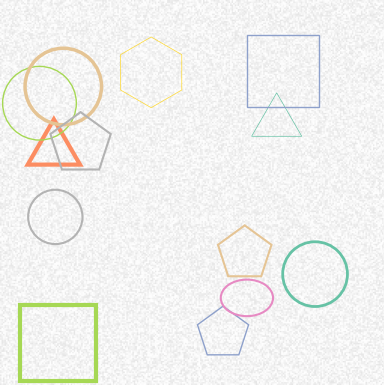[{"shape": "circle", "thickness": 2, "radius": 0.42, "center": [0.818, 0.288]}, {"shape": "triangle", "thickness": 0.5, "radius": 0.38, "center": [0.719, 0.684]}, {"shape": "triangle", "thickness": 3, "radius": 0.39, "center": [0.14, 0.612]}, {"shape": "pentagon", "thickness": 1, "radius": 0.35, "center": [0.579, 0.135]}, {"shape": "square", "thickness": 1, "radius": 0.47, "center": [0.735, 0.815]}, {"shape": "oval", "thickness": 1.5, "radius": 0.34, "center": [0.641, 0.226]}, {"shape": "circle", "thickness": 1, "radius": 0.48, "center": [0.103, 0.732]}, {"shape": "square", "thickness": 3, "radius": 0.49, "center": [0.15, 0.109]}, {"shape": "hexagon", "thickness": 0.5, "radius": 0.46, "center": [0.393, 0.812]}, {"shape": "pentagon", "thickness": 1.5, "radius": 0.37, "center": [0.636, 0.342]}, {"shape": "circle", "thickness": 2.5, "radius": 0.5, "center": [0.164, 0.775]}, {"shape": "circle", "thickness": 1.5, "radius": 0.35, "center": [0.144, 0.437]}, {"shape": "pentagon", "thickness": 1.5, "radius": 0.41, "center": [0.209, 0.626]}]